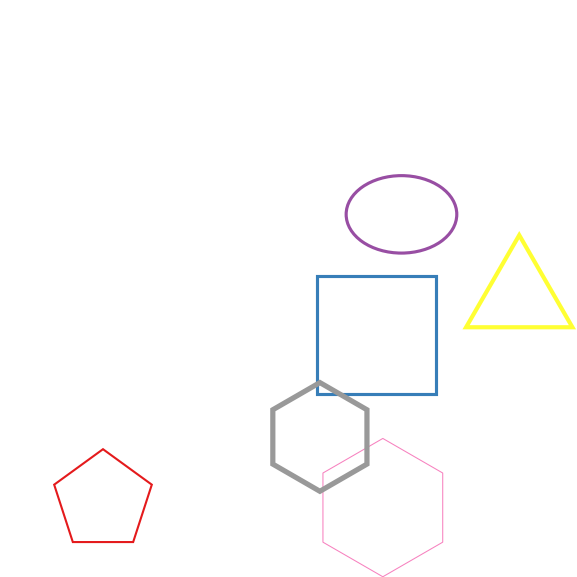[{"shape": "pentagon", "thickness": 1, "radius": 0.44, "center": [0.178, 0.132]}, {"shape": "square", "thickness": 1.5, "radius": 0.51, "center": [0.652, 0.419]}, {"shape": "oval", "thickness": 1.5, "radius": 0.48, "center": [0.695, 0.628]}, {"shape": "triangle", "thickness": 2, "radius": 0.53, "center": [0.899, 0.486]}, {"shape": "hexagon", "thickness": 0.5, "radius": 0.6, "center": [0.663, 0.12]}, {"shape": "hexagon", "thickness": 2.5, "radius": 0.47, "center": [0.554, 0.243]}]